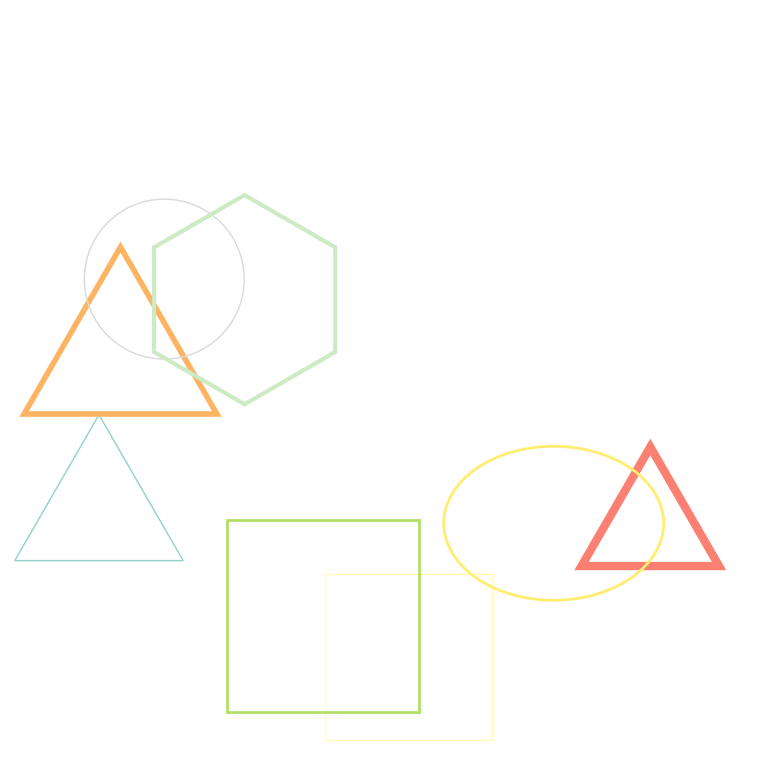[{"shape": "triangle", "thickness": 0.5, "radius": 0.63, "center": [0.129, 0.335]}, {"shape": "square", "thickness": 0.5, "radius": 0.54, "center": [0.531, 0.147]}, {"shape": "triangle", "thickness": 3, "radius": 0.52, "center": [0.845, 0.316]}, {"shape": "triangle", "thickness": 2, "radius": 0.72, "center": [0.156, 0.535]}, {"shape": "square", "thickness": 1, "radius": 0.62, "center": [0.42, 0.2]}, {"shape": "circle", "thickness": 0.5, "radius": 0.52, "center": [0.213, 0.638]}, {"shape": "hexagon", "thickness": 1.5, "radius": 0.68, "center": [0.318, 0.611]}, {"shape": "oval", "thickness": 1, "radius": 0.71, "center": [0.719, 0.32]}]